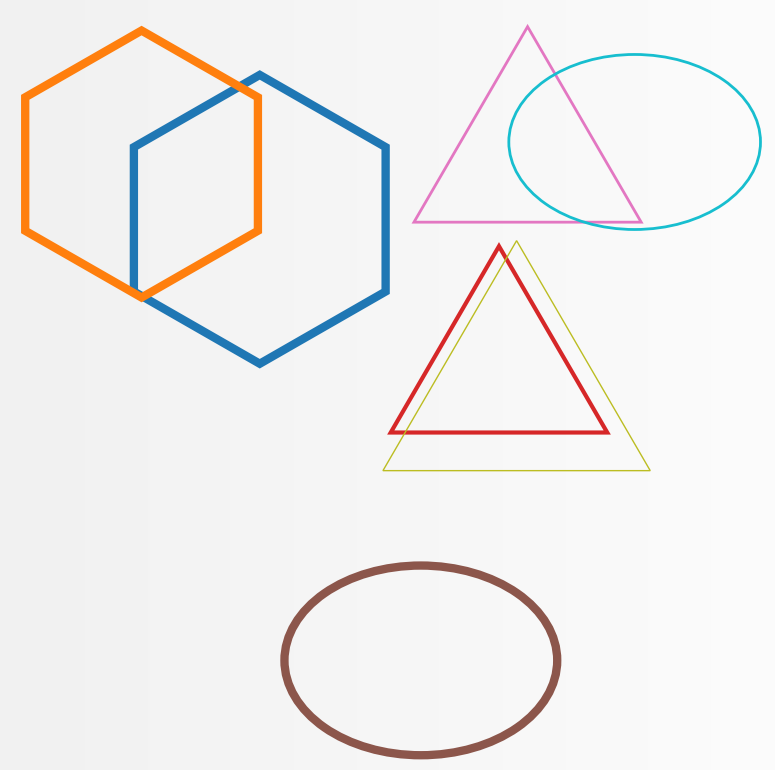[{"shape": "hexagon", "thickness": 3, "radius": 0.94, "center": [0.335, 0.715]}, {"shape": "hexagon", "thickness": 3, "radius": 0.87, "center": [0.183, 0.787]}, {"shape": "triangle", "thickness": 1.5, "radius": 0.81, "center": [0.644, 0.519]}, {"shape": "oval", "thickness": 3, "radius": 0.88, "center": [0.543, 0.142]}, {"shape": "triangle", "thickness": 1, "radius": 0.85, "center": [0.681, 0.796]}, {"shape": "triangle", "thickness": 0.5, "radius": 1.0, "center": [0.667, 0.488]}, {"shape": "oval", "thickness": 1, "radius": 0.81, "center": [0.819, 0.816]}]